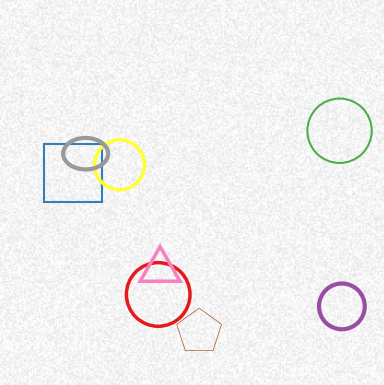[{"shape": "circle", "thickness": 2.5, "radius": 0.41, "center": [0.411, 0.235]}, {"shape": "square", "thickness": 1.5, "radius": 0.37, "center": [0.19, 0.551]}, {"shape": "circle", "thickness": 1.5, "radius": 0.42, "center": [0.882, 0.66]}, {"shape": "circle", "thickness": 3, "radius": 0.3, "center": [0.888, 0.204]}, {"shape": "circle", "thickness": 2.5, "radius": 0.32, "center": [0.311, 0.572]}, {"shape": "pentagon", "thickness": 0.5, "radius": 0.31, "center": [0.517, 0.139]}, {"shape": "triangle", "thickness": 2.5, "radius": 0.3, "center": [0.416, 0.299]}, {"shape": "oval", "thickness": 3, "radius": 0.29, "center": [0.222, 0.601]}]